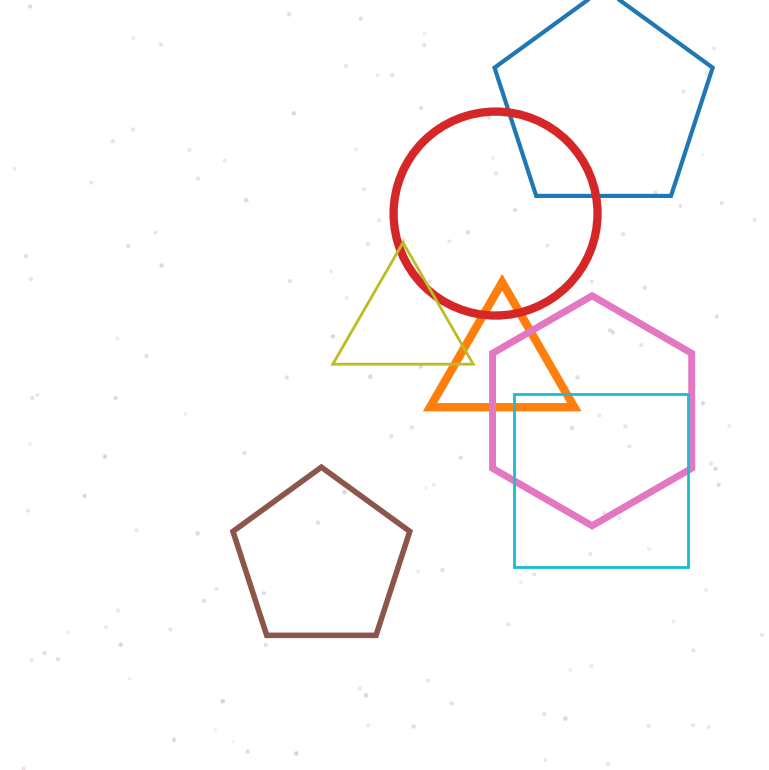[{"shape": "pentagon", "thickness": 1.5, "radius": 0.74, "center": [0.784, 0.866]}, {"shape": "triangle", "thickness": 3, "radius": 0.54, "center": [0.652, 0.525]}, {"shape": "circle", "thickness": 3, "radius": 0.66, "center": [0.644, 0.723]}, {"shape": "pentagon", "thickness": 2, "radius": 0.6, "center": [0.417, 0.273]}, {"shape": "hexagon", "thickness": 2.5, "radius": 0.75, "center": [0.769, 0.467]}, {"shape": "triangle", "thickness": 1, "radius": 0.53, "center": [0.523, 0.58]}, {"shape": "square", "thickness": 1, "radius": 0.56, "center": [0.781, 0.376]}]